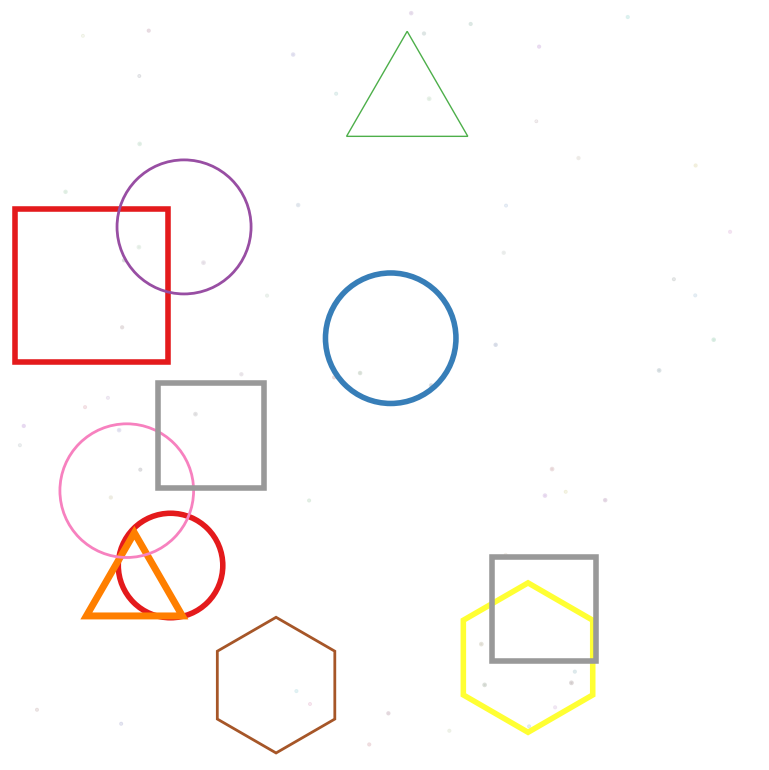[{"shape": "circle", "thickness": 2, "radius": 0.34, "center": [0.221, 0.266]}, {"shape": "square", "thickness": 2, "radius": 0.5, "center": [0.119, 0.629]}, {"shape": "circle", "thickness": 2, "radius": 0.42, "center": [0.507, 0.561]}, {"shape": "triangle", "thickness": 0.5, "radius": 0.45, "center": [0.529, 0.868]}, {"shape": "circle", "thickness": 1, "radius": 0.44, "center": [0.239, 0.705]}, {"shape": "triangle", "thickness": 2.5, "radius": 0.36, "center": [0.175, 0.236]}, {"shape": "hexagon", "thickness": 2, "radius": 0.49, "center": [0.686, 0.146]}, {"shape": "hexagon", "thickness": 1, "radius": 0.44, "center": [0.359, 0.11]}, {"shape": "circle", "thickness": 1, "radius": 0.43, "center": [0.165, 0.363]}, {"shape": "square", "thickness": 2, "radius": 0.34, "center": [0.275, 0.434]}, {"shape": "square", "thickness": 2, "radius": 0.34, "center": [0.707, 0.209]}]